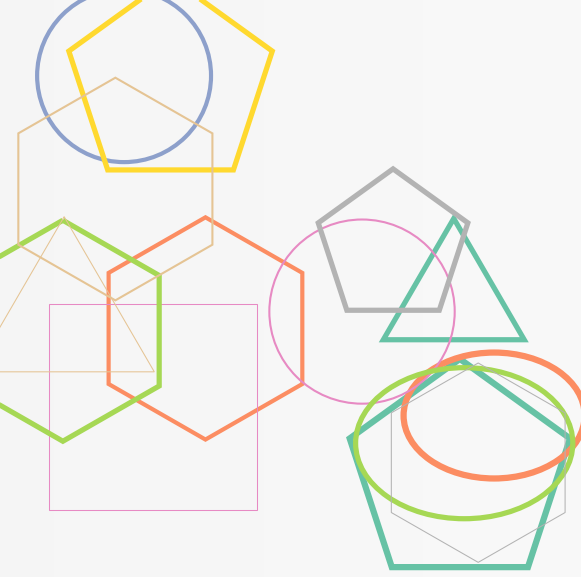[{"shape": "pentagon", "thickness": 3, "radius": 1.0, "center": [0.791, 0.178]}, {"shape": "triangle", "thickness": 2.5, "radius": 0.7, "center": [0.781, 0.481]}, {"shape": "oval", "thickness": 3, "radius": 0.78, "center": [0.85, 0.28]}, {"shape": "hexagon", "thickness": 2, "radius": 0.96, "center": [0.353, 0.43]}, {"shape": "circle", "thickness": 2, "radius": 0.75, "center": [0.213, 0.868]}, {"shape": "circle", "thickness": 1, "radius": 0.8, "center": [0.623, 0.46]}, {"shape": "square", "thickness": 0.5, "radius": 0.89, "center": [0.263, 0.295]}, {"shape": "oval", "thickness": 2.5, "radius": 0.93, "center": [0.799, 0.232]}, {"shape": "hexagon", "thickness": 2.5, "radius": 0.96, "center": [0.108, 0.426]}, {"shape": "pentagon", "thickness": 2.5, "radius": 0.92, "center": [0.293, 0.854]}, {"shape": "triangle", "thickness": 0.5, "radius": 0.9, "center": [0.11, 0.445]}, {"shape": "hexagon", "thickness": 1, "radius": 0.96, "center": [0.198, 0.672]}, {"shape": "hexagon", "thickness": 0.5, "radius": 0.86, "center": [0.823, 0.198]}, {"shape": "pentagon", "thickness": 2.5, "radius": 0.68, "center": [0.676, 0.571]}]